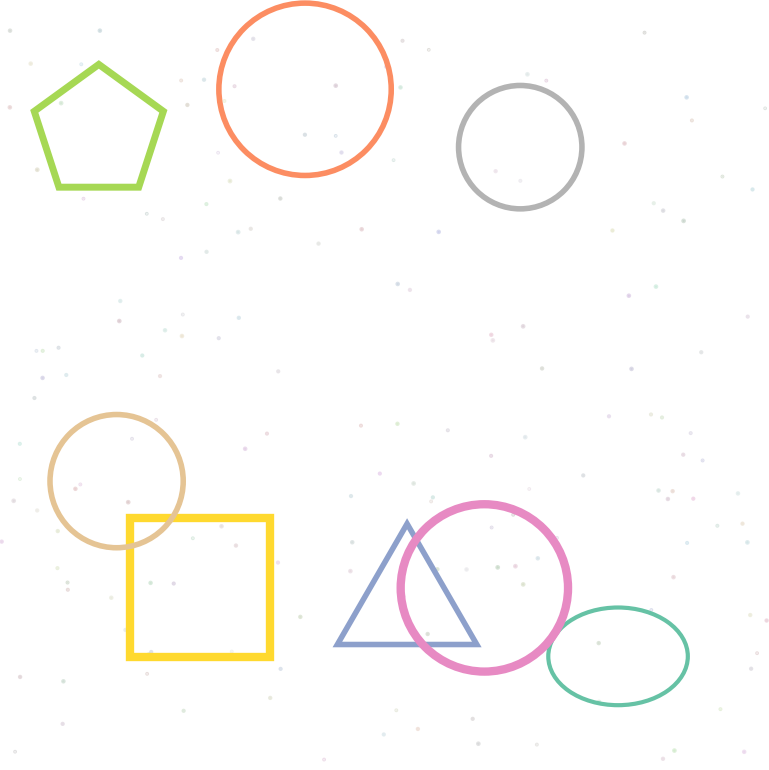[{"shape": "oval", "thickness": 1.5, "radius": 0.45, "center": [0.803, 0.148]}, {"shape": "circle", "thickness": 2, "radius": 0.56, "center": [0.396, 0.884]}, {"shape": "triangle", "thickness": 2, "radius": 0.52, "center": [0.529, 0.215]}, {"shape": "circle", "thickness": 3, "radius": 0.54, "center": [0.629, 0.236]}, {"shape": "pentagon", "thickness": 2.5, "radius": 0.44, "center": [0.128, 0.828]}, {"shape": "square", "thickness": 3, "radius": 0.45, "center": [0.26, 0.237]}, {"shape": "circle", "thickness": 2, "radius": 0.43, "center": [0.151, 0.375]}, {"shape": "circle", "thickness": 2, "radius": 0.4, "center": [0.676, 0.809]}]